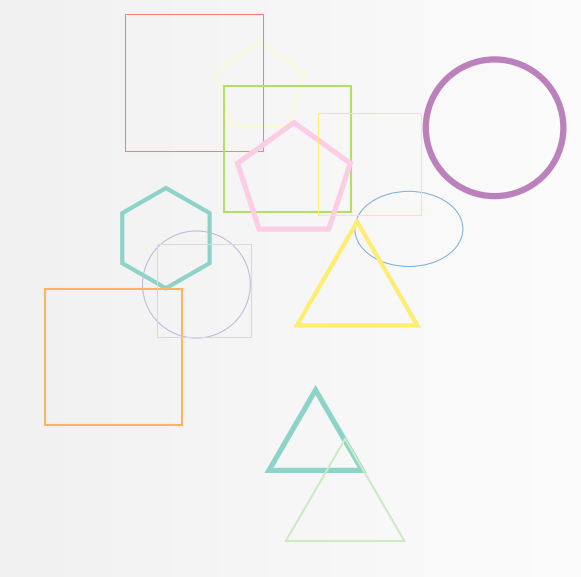[{"shape": "hexagon", "thickness": 2, "radius": 0.43, "center": [0.285, 0.587]}, {"shape": "triangle", "thickness": 2.5, "radius": 0.46, "center": [0.543, 0.231]}, {"shape": "pentagon", "thickness": 0.5, "radius": 0.4, "center": [0.447, 0.847]}, {"shape": "circle", "thickness": 0.5, "radius": 0.46, "center": [0.338, 0.506]}, {"shape": "square", "thickness": 0.5, "radius": 0.6, "center": [0.334, 0.856]}, {"shape": "oval", "thickness": 0.5, "radius": 0.46, "center": [0.703, 0.603]}, {"shape": "square", "thickness": 1, "radius": 0.59, "center": [0.195, 0.381]}, {"shape": "square", "thickness": 1, "radius": 0.55, "center": [0.495, 0.741]}, {"shape": "pentagon", "thickness": 2.5, "radius": 0.51, "center": [0.506, 0.685]}, {"shape": "square", "thickness": 0.5, "radius": 0.4, "center": [0.351, 0.497]}, {"shape": "circle", "thickness": 3, "radius": 0.59, "center": [0.851, 0.778]}, {"shape": "triangle", "thickness": 1, "radius": 0.59, "center": [0.594, 0.121]}, {"shape": "triangle", "thickness": 2, "radius": 0.6, "center": [0.614, 0.495]}, {"shape": "square", "thickness": 0.5, "radius": 0.44, "center": [0.635, 0.714]}]